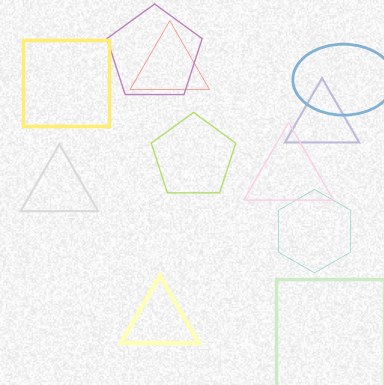[{"shape": "hexagon", "thickness": 0.5, "radius": 0.54, "center": [0.817, 0.4]}, {"shape": "triangle", "thickness": 3, "radius": 0.58, "center": [0.415, 0.167]}, {"shape": "triangle", "thickness": 1.5, "radius": 0.56, "center": [0.837, 0.686]}, {"shape": "triangle", "thickness": 0.5, "radius": 0.6, "center": [0.441, 0.827]}, {"shape": "oval", "thickness": 2, "radius": 0.66, "center": [0.892, 0.793]}, {"shape": "pentagon", "thickness": 1, "radius": 0.58, "center": [0.503, 0.593]}, {"shape": "triangle", "thickness": 1, "radius": 0.67, "center": [0.75, 0.547]}, {"shape": "triangle", "thickness": 1.5, "radius": 0.58, "center": [0.154, 0.51]}, {"shape": "pentagon", "thickness": 1, "radius": 0.65, "center": [0.401, 0.86]}, {"shape": "square", "thickness": 2.5, "radius": 0.7, "center": [0.858, 0.135]}, {"shape": "square", "thickness": 2.5, "radius": 0.56, "center": [0.171, 0.785]}]